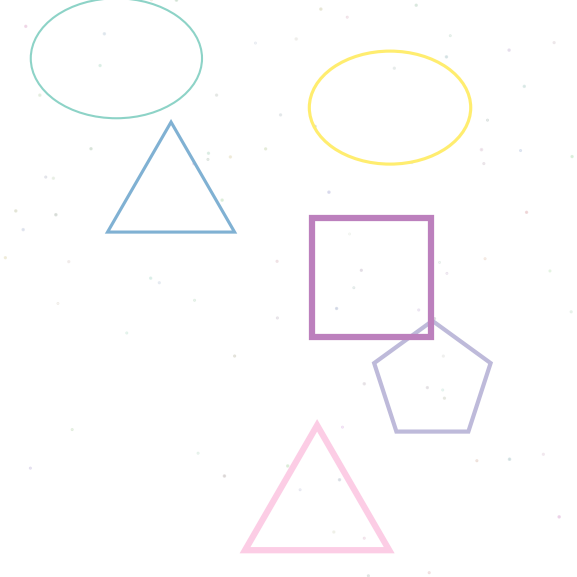[{"shape": "oval", "thickness": 1, "radius": 0.74, "center": [0.202, 0.898]}, {"shape": "pentagon", "thickness": 2, "radius": 0.53, "center": [0.749, 0.338]}, {"shape": "triangle", "thickness": 1.5, "radius": 0.63, "center": [0.296, 0.661]}, {"shape": "triangle", "thickness": 3, "radius": 0.72, "center": [0.549, 0.118]}, {"shape": "square", "thickness": 3, "radius": 0.51, "center": [0.643, 0.519]}, {"shape": "oval", "thickness": 1.5, "radius": 0.7, "center": [0.675, 0.813]}]